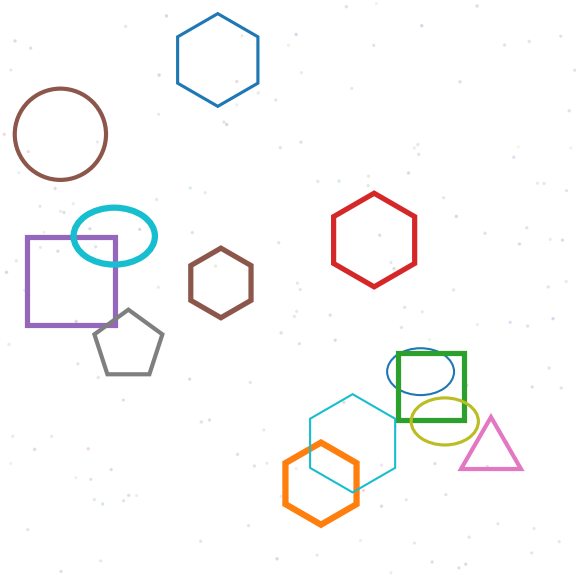[{"shape": "hexagon", "thickness": 1.5, "radius": 0.4, "center": [0.377, 0.895]}, {"shape": "oval", "thickness": 1, "radius": 0.29, "center": [0.728, 0.356]}, {"shape": "hexagon", "thickness": 3, "radius": 0.36, "center": [0.556, 0.162]}, {"shape": "square", "thickness": 2.5, "radius": 0.29, "center": [0.746, 0.33]}, {"shape": "hexagon", "thickness": 2.5, "radius": 0.41, "center": [0.648, 0.583]}, {"shape": "square", "thickness": 2.5, "radius": 0.38, "center": [0.123, 0.513]}, {"shape": "hexagon", "thickness": 2.5, "radius": 0.3, "center": [0.383, 0.509]}, {"shape": "circle", "thickness": 2, "radius": 0.4, "center": [0.105, 0.767]}, {"shape": "triangle", "thickness": 2, "radius": 0.3, "center": [0.85, 0.217]}, {"shape": "pentagon", "thickness": 2, "radius": 0.31, "center": [0.222, 0.401]}, {"shape": "oval", "thickness": 1.5, "radius": 0.29, "center": [0.77, 0.269]}, {"shape": "oval", "thickness": 3, "radius": 0.35, "center": [0.198, 0.59]}, {"shape": "hexagon", "thickness": 1, "radius": 0.43, "center": [0.611, 0.232]}]